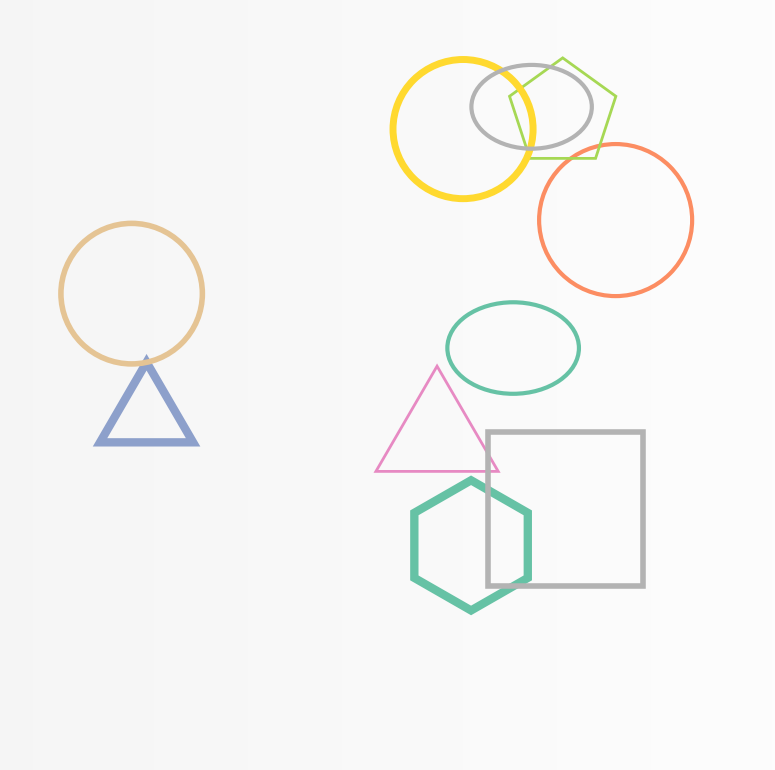[{"shape": "oval", "thickness": 1.5, "radius": 0.42, "center": [0.662, 0.548]}, {"shape": "hexagon", "thickness": 3, "radius": 0.42, "center": [0.608, 0.292]}, {"shape": "circle", "thickness": 1.5, "radius": 0.49, "center": [0.794, 0.714]}, {"shape": "triangle", "thickness": 3, "radius": 0.35, "center": [0.189, 0.46]}, {"shape": "triangle", "thickness": 1, "radius": 0.46, "center": [0.564, 0.433]}, {"shape": "pentagon", "thickness": 1, "radius": 0.36, "center": [0.726, 0.853]}, {"shape": "circle", "thickness": 2.5, "radius": 0.45, "center": [0.597, 0.832]}, {"shape": "circle", "thickness": 2, "radius": 0.46, "center": [0.17, 0.619]}, {"shape": "square", "thickness": 2, "radius": 0.5, "center": [0.73, 0.339]}, {"shape": "oval", "thickness": 1.5, "radius": 0.39, "center": [0.686, 0.861]}]